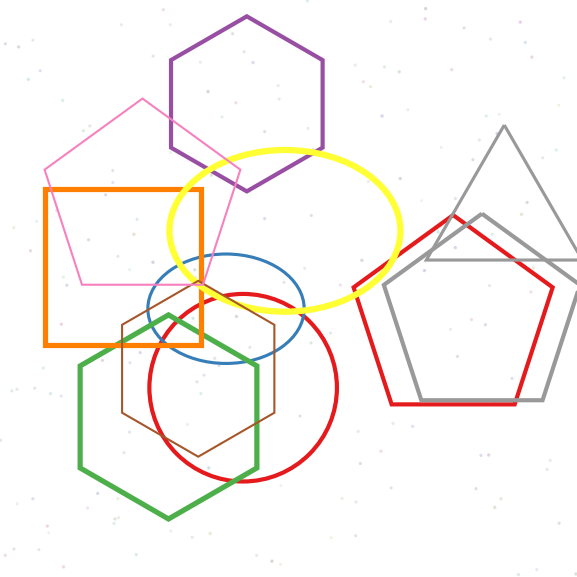[{"shape": "pentagon", "thickness": 2, "radius": 0.91, "center": [0.785, 0.446]}, {"shape": "circle", "thickness": 2, "radius": 0.81, "center": [0.421, 0.328]}, {"shape": "oval", "thickness": 1.5, "radius": 0.68, "center": [0.391, 0.465]}, {"shape": "hexagon", "thickness": 2.5, "radius": 0.88, "center": [0.292, 0.277]}, {"shape": "hexagon", "thickness": 2, "radius": 0.76, "center": [0.427, 0.819]}, {"shape": "square", "thickness": 2.5, "radius": 0.67, "center": [0.213, 0.536]}, {"shape": "oval", "thickness": 3, "radius": 1.0, "center": [0.493, 0.599]}, {"shape": "hexagon", "thickness": 1, "radius": 0.76, "center": [0.343, 0.361]}, {"shape": "pentagon", "thickness": 1, "radius": 0.89, "center": [0.247, 0.65]}, {"shape": "triangle", "thickness": 1.5, "radius": 0.78, "center": [0.873, 0.627]}, {"shape": "pentagon", "thickness": 2, "radius": 0.89, "center": [0.835, 0.451]}]